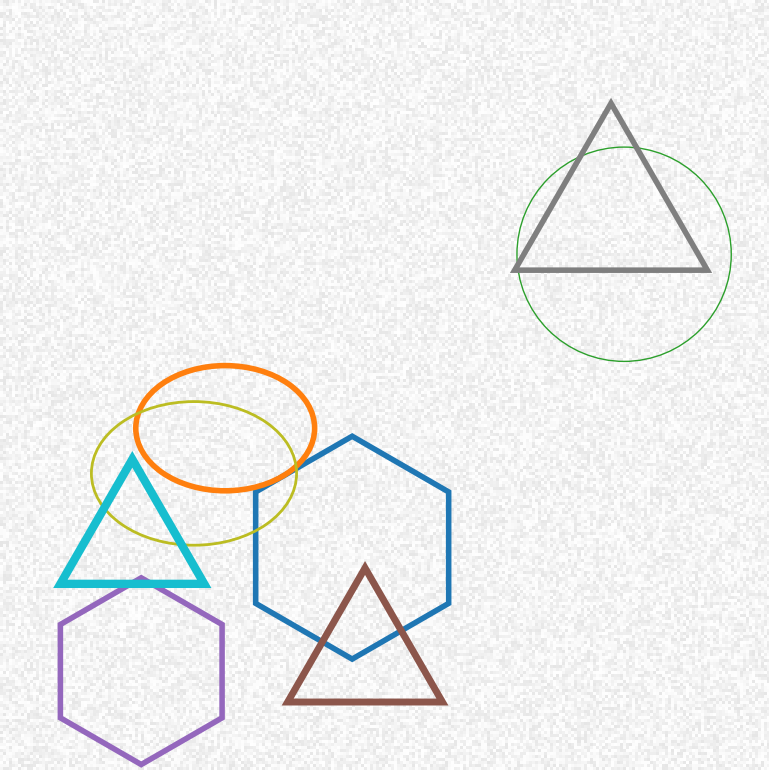[{"shape": "hexagon", "thickness": 2, "radius": 0.72, "center": [0.457, 0.289]}, {"shape": "oval", "thickness": 2, "radius": 0.58, "center": [0.292, 0.444]}, {"shape": "circle", "thickness": 0.5, "radius": 0.7, "center": [0.811, 0.67]}, {"shape": "hexagon", "thickness": 2, "radius": 0.61, "center": [0.183, 0.128]}, {"shape": "triangle", "thickness": 2.5, "radius": 0.58, "center": [0.474, 0.146]}, {"shape": "triangle", "thickness": 2, "radius": 0.72, "center": [0.794, 0.721]}, {"shape": "oval", "thickness": 1, "radius": 0.67, "center": [0.252, 0.385]}, {"shape": "triangle", "thickness": 3, "radius": 0.54, "center": [0.172, 0.296]}]